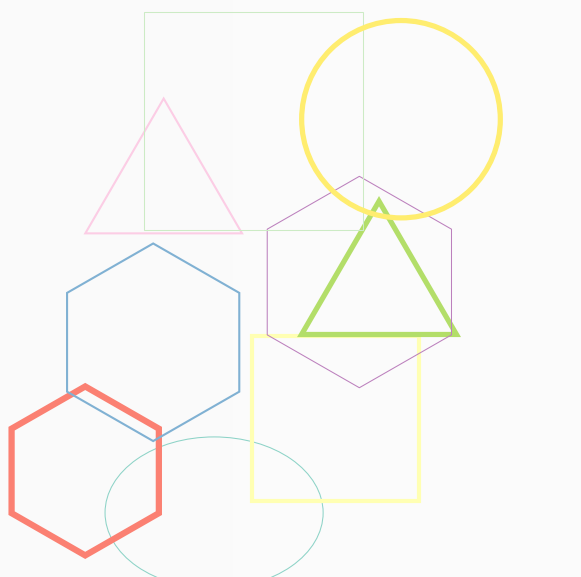[{"shape": "oval", "thickness": 0.5, "radius": 0.94, "center": [0.368, 0.111]}, {"shape": "square", "thickness": 2, "radius": 0.72, "center": [0.577, 0.275]}, {"shape": "hexagon", "thickness": 3, "radius": 0.73, "center": [0.147, 0.184]}, {"shape": "hexagon", "thickness": 1, "radius": 0.86, "center": [0.264, 0.406]}, {"shape": "triangle", "thickness": 2.5, "radius": 0.77, "center": [0.652, 0.497]}, {"shape": "triangle", "thickness": 1, "radius": 0.78, "center": [0.282, 0.673]}, {"shape": "hexagon", "thickness": 0.5, "radius": 0.92, "center": [0.618, 0.511]}, {"shape": "square", "thickness": 0.5, "radius": 0.94, "center": [0.436, 0.79]}, {"shape": "circle", "thickness": 2.5, "radius": 0.85, "center": [0.69, 0.793]}]